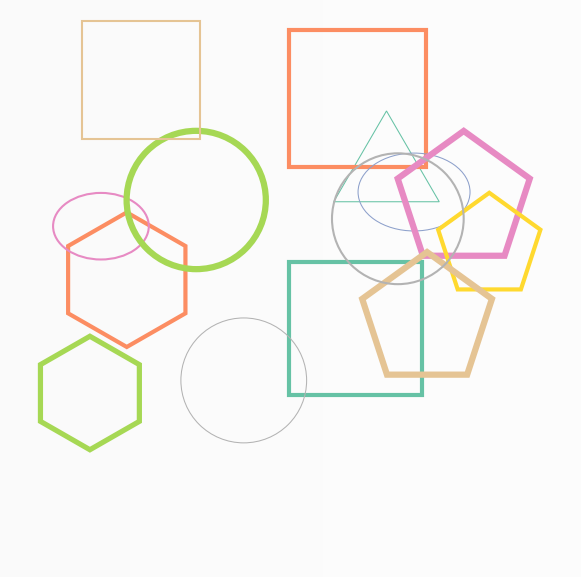[{"shape": "square", "thickness": 2, "radius": 0.57, "center": [0.612, 0.43]}, {"shape": "triangle", "thickness": 0.5, "radius": 0.52, "center": [0.665, 0.702]}, {"shape": "hexagon", "thickness": 2, "radius": 0.58, "center": [0.218, 0.515]}, {"shape": "square", "thickness": 2, "radius": 0.59, "center": [0.615, 0.829]}, {"shape": "oval", "thickness": 0.5, "radius": 0.48, "center": [0.712, 0.667]}, {"shape": "pentagon", "thickness": 3, "radius": 0.6, "center": [0.798, 0.653]}, {"shape": "oval", "thickness": 1, "radius": 0.41, "center": [0.174, 0.607]}, {"shape": "circle", "thickness": 3, "radius": 0.6, "center": [0.338, 0.653]}, {"shape": "hexagon", "thickness": 2.5, "radius": 0.49, "center": [0.155, 0.319]}, {"shape": "pentagon", "thickness": 2, "radius": 0.46, "center": [0.842, 0.573]}, {"shape": "square", "thickness": 1, "radius": 0.51, "center": [0.242, 0.861]}, {"shape": "pentagon", "thickness": 3, "radius": 0.59, "center": [0.735, 0.445]}, {"shape": "circle", "thickness": 1, "radius": 0.57, "center": [0.684, 0.62]}, {"shape": "circle", "thickness": 0.5, "radius": 0.54, "center": [0.419, 0.34]}]